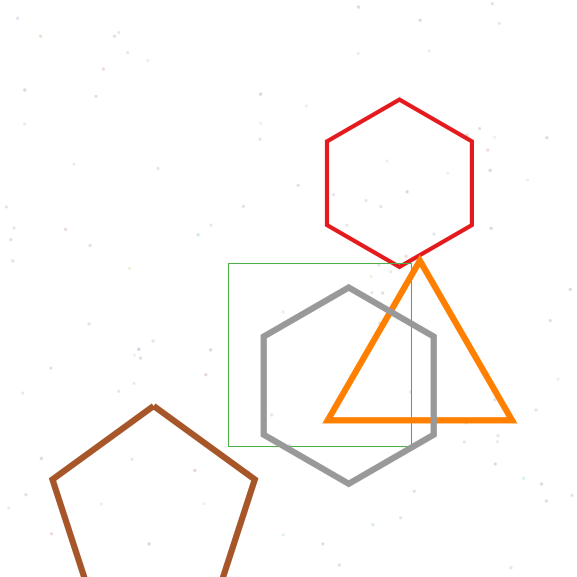[{"shape": "hexagon", "thickness": 2, "radius": 0.72, "center": [0.692, 0.682]}, {"shape": "square", "thickness": 0.5, "radius": 0.79, "center": [0.553, 0.385]}, {"shape": "triangle", "thickness": 3, "radius": 0.92, "center": [0.727, 0.363]}, {"shape": "pentagon", "thickness": 3, "radius": 0.92, "center": [0.266, 0.112]}, {"shape": "hexagon", "thickness": 3, "radius": 0.85, "center": [0.604, 0.331]}]